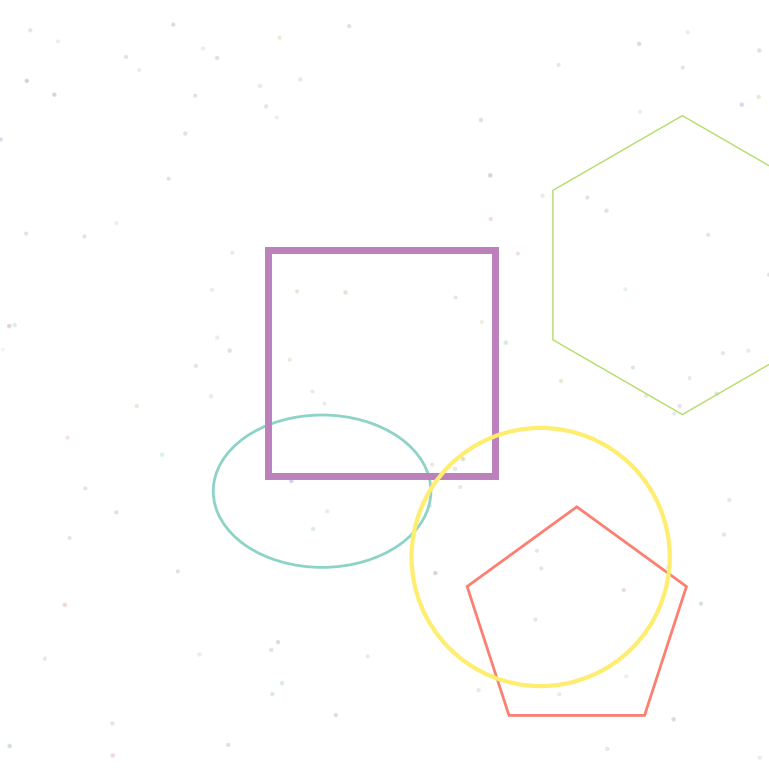[{"shape": "oval", "thickness": 1, "radius": 0.71, "center": [0.418, 0.362]}, {"shape": "pentagon", "thickness": 1, "radius": 0.75, "center": [0.749, 0.192]}, {"shape": "hexagon", "thickness": 0.5, "radius": 0.97, "center": [0.886, 0.656]}, {"shape": "square", "thickness": 2.5, "radius": 0.73, "center": [0.496, 0.528]}, {"shape": "circle", "thickness": 1.5, "radius": 0.84, "center": [0.702, 0.277]}]